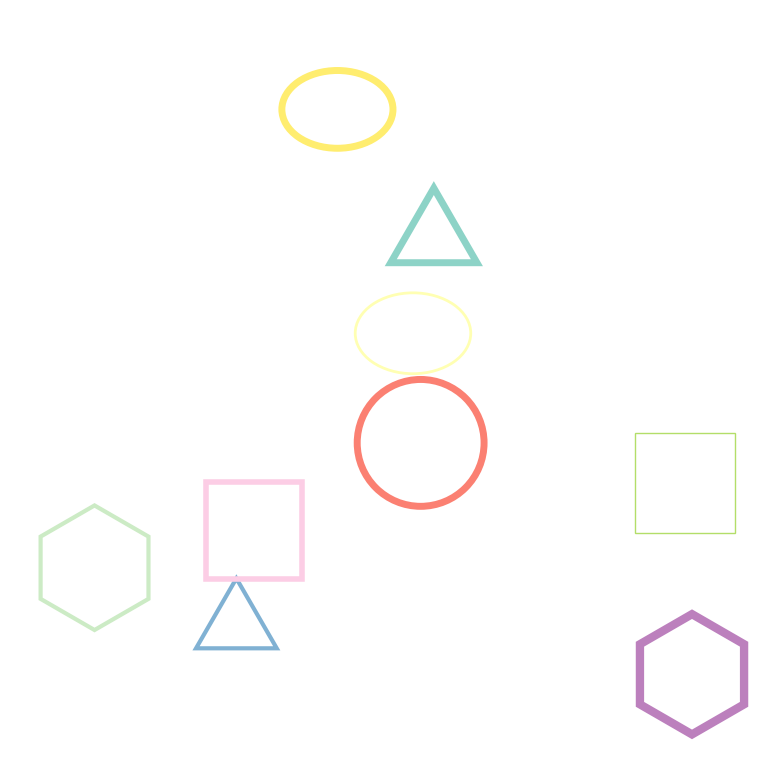[{"shape": "triangle", "thickness": 2.5, "radius": 0.32, "center": [0.563, 0.691]}, {"shape": "oval", "thickness": 1, "radius": 0.38, "center": [0.536, 0.567]}, {"shape": "circle", "thickness": 2.5, "radius": 0.41, "center": [0.546, 0.425]}, {"shape": "triangle", "thickness": 1.5, "radius": 0.3, "center": [0.307, 0.188]}, {"shape": "square", "thickness": 0.5, "radius": 0.32, "center": [0.889, 0.373]}, {"shape": "square", "thickness": 2, "radius": 0.31, "center": [0.33, 0.311]}, {"shape": "hexagon", "thickness": 3, "radius": 0.39, "center": [0.899, 0.124]}, {"shape": "hexagon", "thickness": 1.5, "radius": 0.4, "center": [0.123, 0.263]}, {"shape": "oval", "thickness": 2.5, "radius": 0.36, "center": [0.438, 0.858]}]